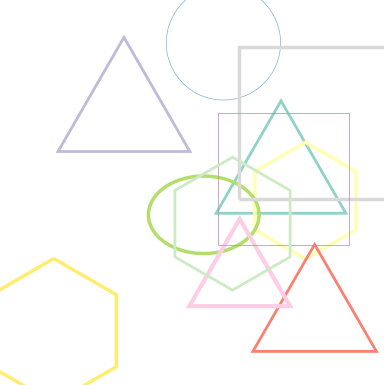[{"shape": "triangle", "thickness": 2, "radius": 0.97, "center": [0.73, 0.543]}, {"shape": "hexagon", "thickness": 2.5, "radius": 0.76, "center": [0.793, 0.479]}, {"shape": "triangle", "thickness": 2, "radius": 0.99, "center": [0.322, 0.705]}, {"shape": "triangle", "thickness": 2, "radius": 0.93, "center": [0.817, 0.18]}, {"shape": "circle", "thickness": 0.5, "radius": 0.74, "center": [0.58, 0.889]}, {"shape": "oval", "thickness": 2.5, "radius": 0.72, "center": [0.529, 0.442]}, {"shape": "triangle", "thickness": 3, "radius": 0.75, "center": [0.623, 0.28]}, {"shape": "square", "thickness": 2.5, "radius": 0.98, "center": [0.818, 0.681]}, {"shape": "square", "thickness": 0.5, "radius": 0.85, "center": [0.736, 0.535]}, {"shape": "hexagon", "thickness": 2, "radius": 0.86, "center": [0.604, 0.419]}, {"shape": "hexagon", "thickness": 2.5, "radius": 0.94, "center": [0.14, 0.141]}]